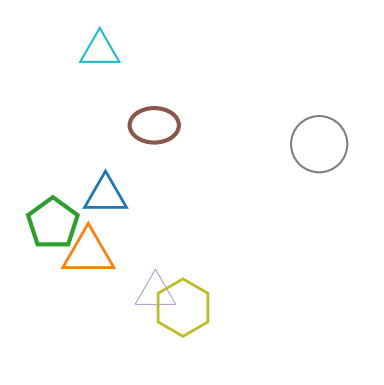[{"shape": "triangle", "thickness": 2, "radius": 0.31, "center": [0.274, 0.493]}, {"shape": "triangle", "thickness": 2, "radius": 0.38, "center": [0.229, 0.343]}, {"shape": "pentagon", "thickness": 3, "radius": 0.34, "center": [0.137, 0.42]}, {"shape": "triangle", "thickness": 0.5, "radius": 0.3, "center": [0.404, 0.24]}, {"shape": "oval", "thickness": 3, "radius": 0.32, "center": [0.401, 0.675]}, {"shape": "circle", "thickness": 1.5, "radius": 0.37, "center": [0.829, 0.626]}, {"shape": "hexagon", "thickness": 2, "radius": 0.37, "center": [0.475, 0.201]}, {"shape": "triangle", "thickness": 1.5, "radius": 0.29, "center": [0.259, 0.869]}]